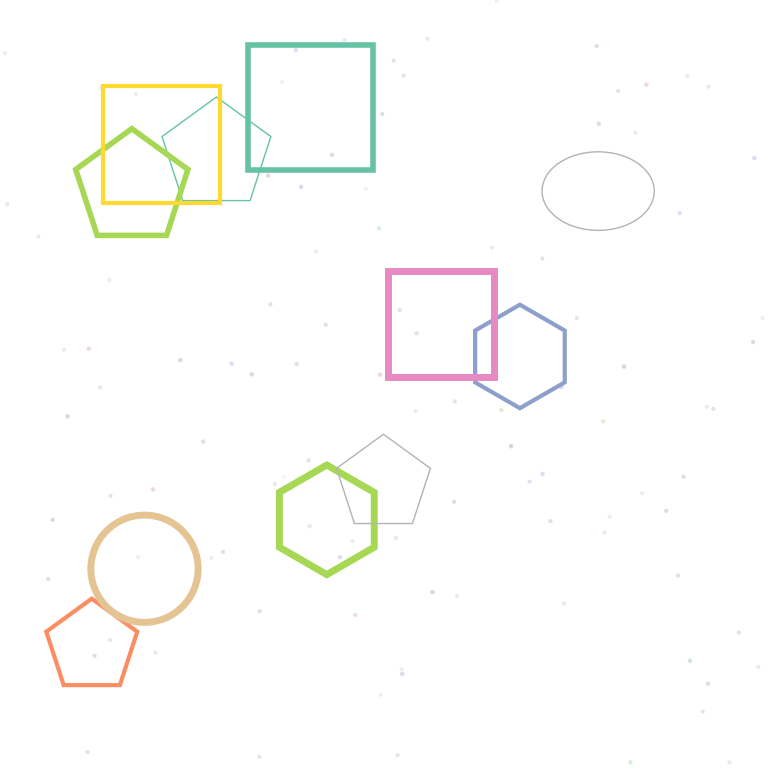[{"shape": "square", "thickness": 2, "radius": 0.4, "center": [0.403, 0.861]}, {"shape": "pentagon", "thickness": 0.5, "radius": 0.37, "center": [0.281, 0.8]}, {"shape": "pentagon", "thickness": 1.5, "radius": 0.31, "center": [0.119, 0.16]}, {"shape": "hexagon", "thickness": 1.5, "radius": 0.34, "center": [0.675, 0.537]}, {"shape": "square", "thickness": 2.5, "radius": 0.35, "center": [0.572, 0.579]}, {"shape": "hexagon", "thickness": 2.5, "radius": 0.36, "center": [0.424, 0.325]}, {"shape": "pentagon", "thickness": 2, "radius": 0.38, "center": [0.171, 0.756]}, {"shape": "square", "thickness": 1.5, "radius": 0.38, "center": [0.209, 0.812]}, {"shape": "circle", "thickness": 2.5, "radius": 0.35, "center": [0.188, 0.261]}, {"shape": "pentagon", "thickness": 0.5, "radius": 0.32, "center": [0.498, 0.372]}, {"shape": "oval", "thickness": 0.5, "radius": 0.36, "center": [0.777, 0.752]}]